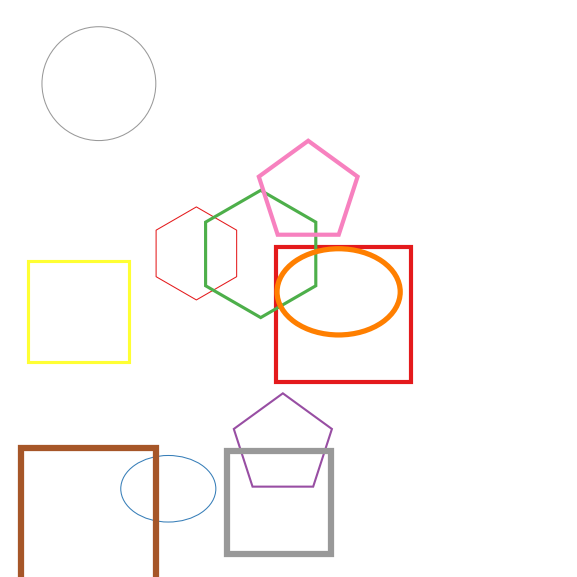[{"shape": "square", "thickness": 2, "radius": 0.58, "center": [0.594, 0.455]}, {"shape": "hexagon", "thickness": 0.5, "radius": 0.4, "center": [0.34, 0.56]}, {"shape": "oval", "thickness": 0.5, "radius": 0.41, "center": [0.291, 0.153]}, {"shape": "hexagon", "thickness": 1.5, "radius": 0.55, "center": [0.451, 0.559]}, {"shape": "pentagon", "thickness": 1, "radius": 0.45, "center": [0.49, 0.229]}, {"shape": "oval", "thickness": 2.5, "radius": 0.53, "center": [0.586, 0.494]}, {"shape": "square", "thickness": 1.5, "radius": 0.44, "center": [0.136, 0.46]}, {"shape": "square", "thickness": 3, "radius": 0.59, "center": [0.153, 0.106]}, {"shape": "pentagon", "thickness": 2, "radius": 0.45, "center": [0.534, 0.665]}, {"shape": "circle", "thickness": 0.5, "radius": 0.49, "center": [0.171, 0.854]}, {"shape": "square", "thickness": 3, "radius": 0.45, "center": [0.483, 0.129]}]